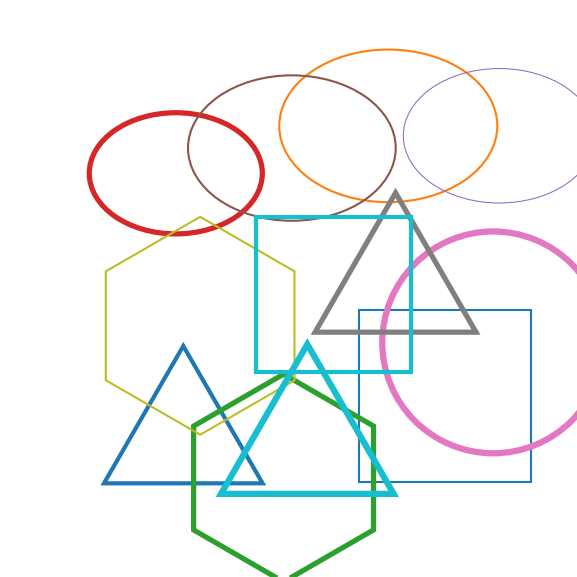[{"shape": "square", "thickness": 1, "radius": 0.74, "center": [0.77, 0.313]}, {"shape": "triangle", "thickness": 2, "radius": 0.79, "center": [0.317, 0.241]}, {"shape": "oval", "thickness": 1, "radius": 0.94, "center": [0.672, 0.781]}, {"shape": "hexagon", "thickness": 2.5, "radius": 0.9, "center": [0.491, 0.171]}, {"shape": "oval", "thickness": 2.5, "radius": 0.75, "center": [0.304, 0.699]}, {"shape": "oval", "thickness": 0.5, "radius": 0.83, "center": [0.865, 0.764]}, {"shape": "oval", "thickness": 1, "radius": 0.9, "center": [0.505, 0.743]}, {"shape": "circle", "thickness": 3, "radius": 0.96, "center": [0.854, 0.406]}, {"shape": "triangle", "thickness": 2.5, "radius": 0.8, "center": [0.685, 0.504]}, {"shape": "hexagon", "thickness": 1, "radius": 0.94, "center": [0.347, 0.435]}, {"shape": "triangle", "thickness": 3, "radius": 0.86, "center": [0.532, 0.23]}, {"shape": "square", "thickness": 2, "radius": 0.67, "center": [0.577, 0.49]}]